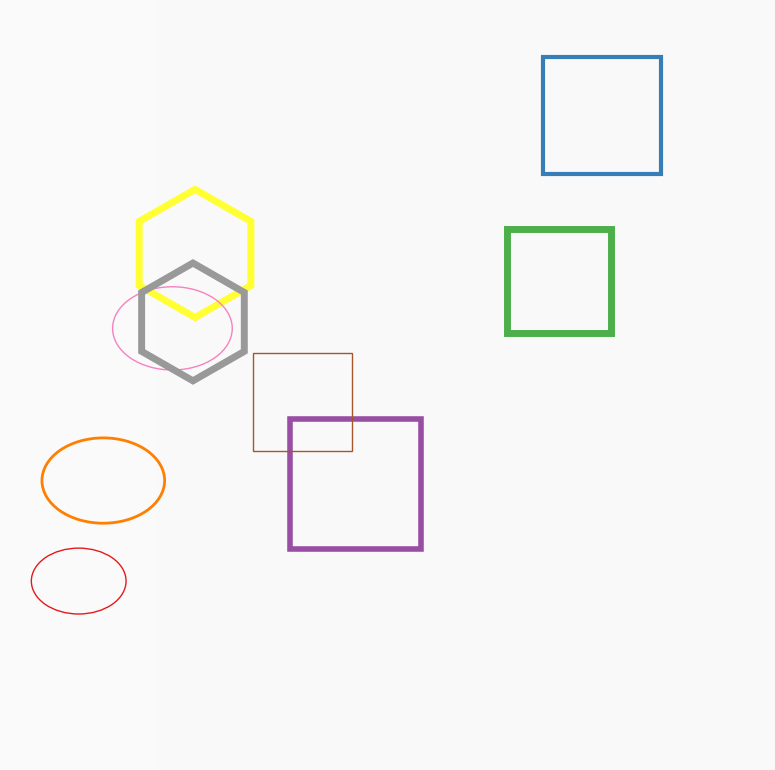[{"shape": "oval", "thickness": 0.5, "radius": 0.31, "center": [0.102, 0.245]}, {"shape": "square", "thickness": 1.5, "radius": 0.38, "center": [0.776, 0.85]}, {"shape": "square", "thickness": 2.5, "radius": 0.34, "center": [0.721, 0.635]}, {"shape": "square", "thickness": 2, "radius": 0.42, "center": [0.459, 0.372]}, {"shape": "oval", "thickness": 1, "radius": 0.4, "center": [0.133, 0.376]}, {"shape": "hexagon", "thickness": 2.5, "radius": 0.42, "center": [0.252, 0.671]}, {"shape": "square", "thickness": 0.5, "radius": 0.32, "center": [0.391, 0.477]}, {"shape": "oval", "thickness": 0.5, "radius": 0.39, "center": [0.222, 0.574]}, {"shape": "hexagon", "thickness": 2.5, "radius": 0.38, "center": [0.249, 0.582]}]